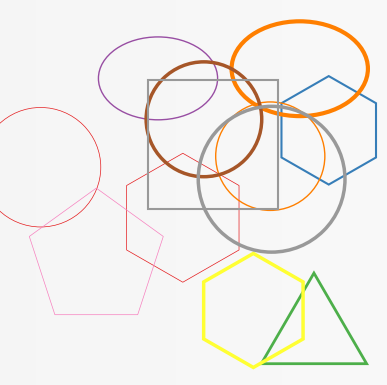[{"shape": "hexagon", "thickness": 0.5, "radius": 0.84, "center": [0.472, 0.434]}, {"shape": "circle", "thickness": 0.5, "radius": 0.78, "center": [0.105, 0.566]}, {"shape": "hexagon", "thickness": 1.5, "radius": 0.7, "center": [0.848, 0.661]}, {"shape": "triangle", "thickness": 2, "radius": 0.78, "center": [0.81, 0.134]}, {"shape": "oval", "thickness": 1, "radius": 0.77, "center": [0.408, 0.796]}, {"shape": "circle", "thickness": 1, "radius": 0.7, "center": [0.697, 0.594]}, {"shape": "oval", "thickness": 3, "radius": 0.88, "center": [0.774, 0.822]}, {"shape": "hexagon", "thickness": 2.5, "radius": 0.74, "center": [0.654, 0.194]}, {"shape": "circle", "thickness": 2.5, "radius": 0.75, "center": [0.526, 0.69]}, {"shape": "pentagon", "thickness": 0.5, "radius": 0.91, "center": [0.248, 0.33]}, {"shape": "circle", "thickness": 2.5, "radius": 0.95, "center": [0.701, 0.534]}, {"shape": "square", "thickness": 1.5, "radius": 0.84, "center": [0.549, 0.624]}]